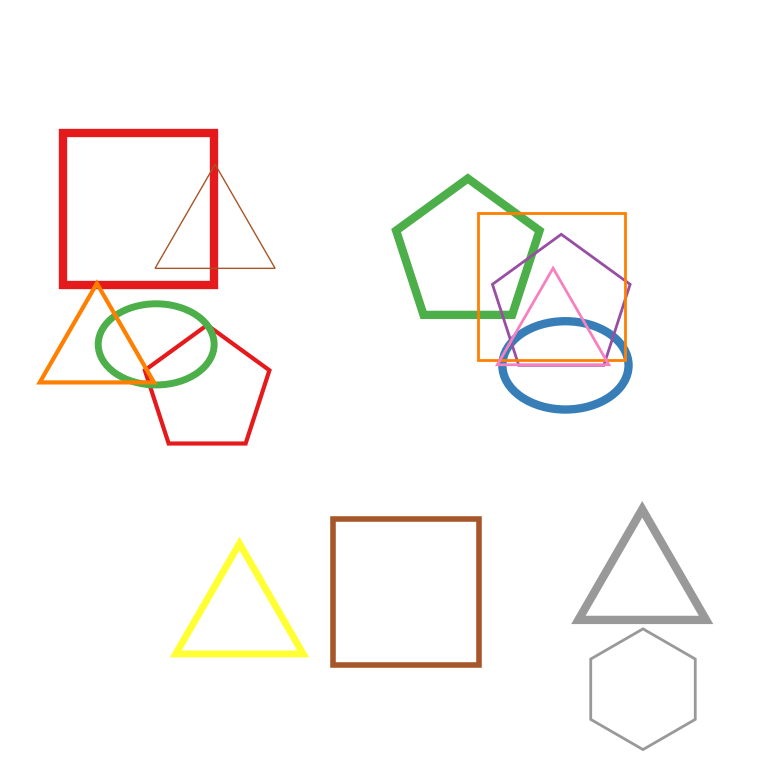[{"shape": "pentagon", "thickness": 1.5, "radius": 0.43, "center": [0.269, 0.493]}, {"shape": "square", "thickness": 3, "radius": 0.49, "center": [0.18, 0.729]}, {"shape": "oval", "thickness": 3, "radius": 0.41, "center": [0.734, 0.525]}, {"shape": "oval", "thickness": 2.5, "radius": 0.38, "center": [0.203, 0.553]}, {"shape": "pentagon", "thickness": 3, "radius": 0.49, "center": [0.608, 0.67]}, {"shape": "pentagon", "thickness": 1, "radius": 0.47, "center": [0.729, 0.602]}, {"shape": "triangle", "thickness": 1.5, "radius": 0.43, "center": [0.126, 0.546]}, {"shape": "square", "thickness": 1, "radius": 0.48, "center": [0.716, 0.628]}, {"shape": "triangle", "thickness": 2.5, "radius": 0.48, "center": [0.311, 0.199]}, {"shape": "square", "thickness": 2, "radius": 0.48, "center": [0.527, 0.231]}, {"shape": "triangle", "thickness": 0.5, "radius": 0.45, "center": [0.279, 0.697]}, {"shape": "triangle", "thickness": 1, "radius": 0.42, "center": [0.718, 0.568]}, {"shape": "hexagon", "thickness": 1, "radius": 0.39, "center": [0.835, 0.105]}, {"shape": "triangle", "thickness": 3, "radius": 0.48, "center": [0.834, 0.243]}]